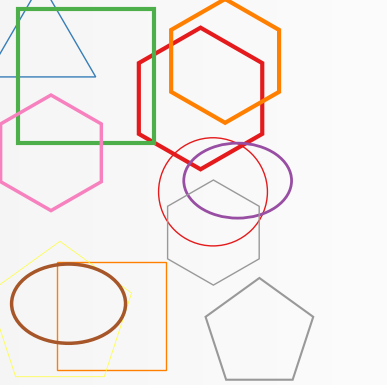[{"shape": "hexagon", "thickness": 3, "radius": 0.92, "center": [0.518, 0.744]}, {"shape": "circle", "thickness": 1, "radius": 0.7, "center": [0.55, 0.502]}, {"shape": "triangle", "thickness": 1, "radius": 0.81, "center": [0.106, 0.882]}, {"shape": "square", "thickness": 3, "radius": 0.87, "center": [0.222, 0.803]}, {"shape": "oval", "thickness": 2, "radius": 0.7, "center": [0.613, 0.531]}, {"shape": "hexagon", "thickness": 3, "radius": 0.8, "center": [0.581, 0.842]}, {"shape": "square", "thickness": 1, "radius": 0.7, "center": [0.287, 0.18]}, {"shape": "pentagon", "thickness": 0.5, "radius": 0.97, "center": [0.155, 0.179]}, {"shape": "oval", "thickness": 2.5, "radius": 0.74, "center": [0.177, 0.211]}, {"shape": "hexagon", "thickness": 2.5, "radius": 0.75, "center": [0.132, 0.603]}, {"shape": "hexagon", "thickness": 1, "radius": 0.68, "center": [0.551, 0.396]}, {"shape": "pentagon", "thickness": 1.5, "radius": 0.73, "center": [0.669, 0.132]}]